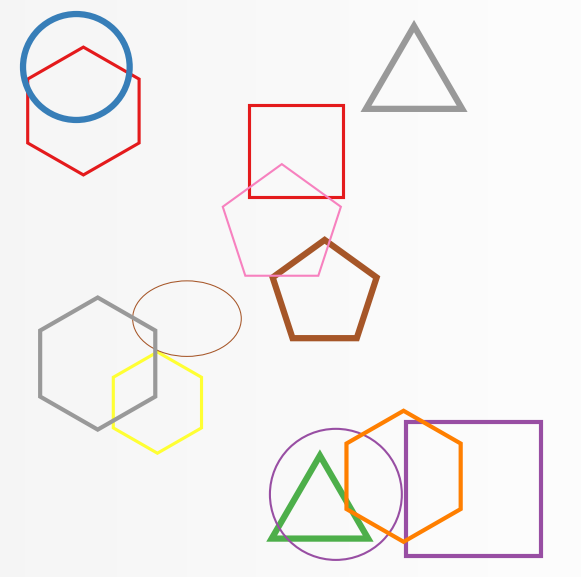[{"shape": "hexagon", "thickness": 1.5, "radius": 0.55, "center": [0.143, 0.807]}, {"shape": "square", "thickness": 1.5, "radius": 0.4, "center": [0.509, 0.737]}, {"shape": "circle", "thickness": 3, "radius": 0.46, "center": [0.131, 0.883]}, {"shape": "triangle", "thickness": 3, "radius": 0.48, "center": [0.55, 0.114]}, {"shape": "square", "thickness": 2, "radius": 0.58, "center": [0.815, 0.153]}, {"shape": "circle", "thickness": 1, "radius": 0.57, "center": [0.578, 0.143]}, {"shape": "hexagon", "thickness": 2, "radius": 0.57, "center": [0.694, 0.174]}, {"shape": "hexagon", "thickness": 1.5, "radius": 0.44, "center": [0.271, 0.302]}, {"shape": "pentagon", "thickness": 3, "radius": 0.47, "center": [0.559, 0.49]}, {"shape": "oval", "thickness": 0.5, "radius": 0.47, "center": [0.322, 0.447]}, {"shape": "pentagon", "thickness": 1, "radius": 0.53, "center": [0.485, 0.608]}, {"shape": "triangle", "thickness": 3, "radius": 0.48, "center": [0.712, 0.858]}, {"shape": "hexagon", "thickness": 2, "radius": 0.57, "center": [0.168, 0.37]}]